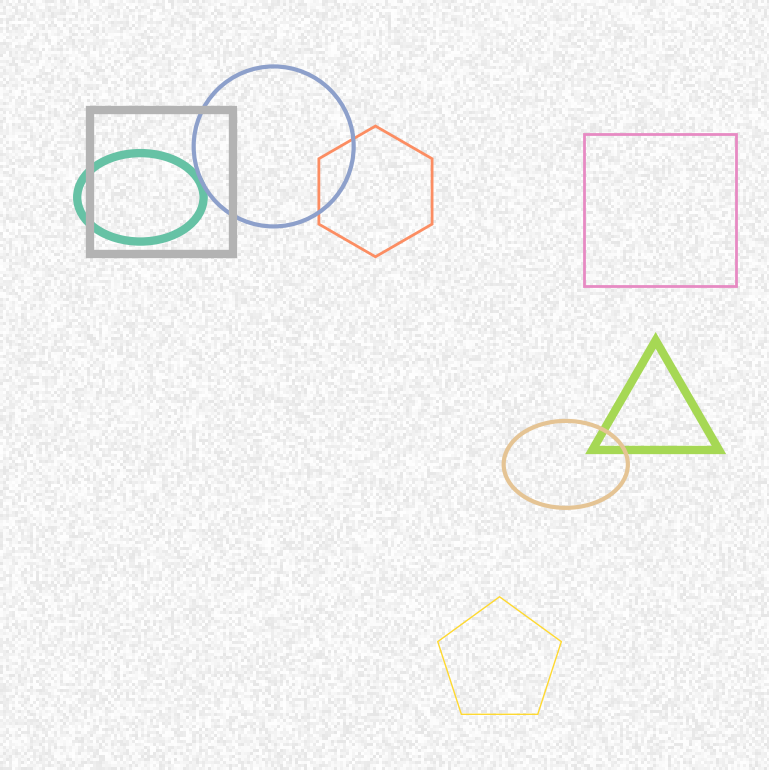[{"shape": "oval", "thickness": 3, "radius": 0.41, "center": [0.182, 0.744]}, {"shape": "hexagon", "thickness": 1, "radius": 0.42, "center": [0.488, 0.751]}, {"shape": "circle", "thickness": 1.5, "radius": 0.52, "center": [0.355, 0.81]}, {"shape": "square", "thickness": 1, "radius": 0.5, "center": [0.857, 0.727]}, {"shape": "triangle", "thickness": 3, "radius": 0.47, "center": [0.852, 0.463]}, {"shape": "pentagon", "thickness": 0.5, "radius": 0.42, "center": [0.649, 0.141]}, {"shape": "oval", "thickness": 1.5, "radius": 0.4, "center": [0.735, 0.397]}, {"shape": "square", "thickness": 3, "radius": 0.47, "center": [0.209, 0.764]}]